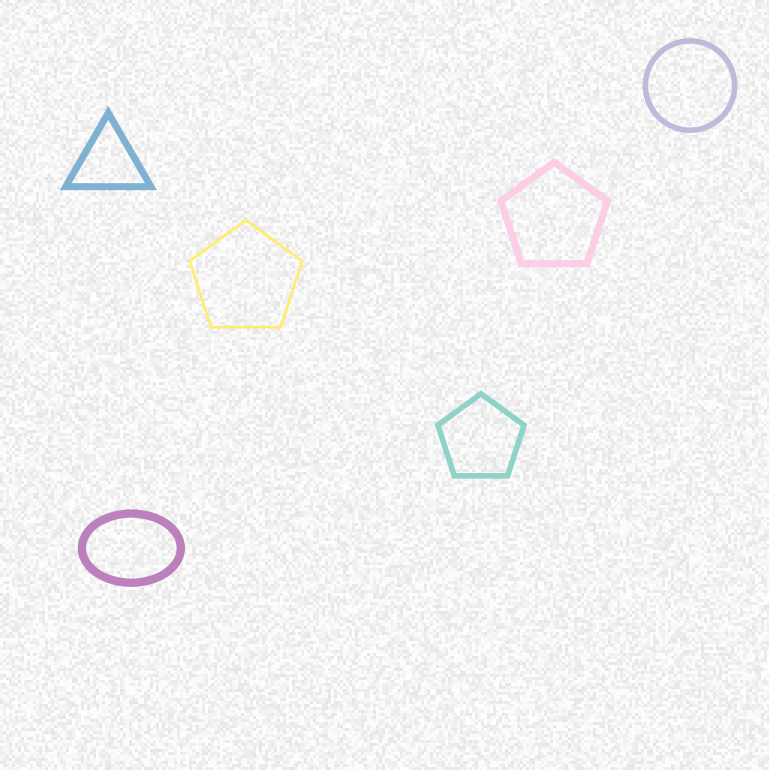[{"shape": "pentagon", "thickness": 2, "radius": 0.29, "center": [0.625, 0.43]}, {"shape": "circle", "thickness": 2, "radius": 0.29, "center": [0.896, 0.889]}, {"shape": "triangle", "thickness": 2.5, "radius": 0.32, "center": [0.141, 0.79]}, {"shape": "pentagon", "thickness": 2.5, "radius": 0.36, "center": [0.72, 0.716]}, {"shape": "oval", "thickness": 3, "radius": 0.32, "center": [0.171, 0.288]}, {"shape": "pentagon", "thickness": 1, "radius": 0.38, "center": [0.319, 0.637]}]